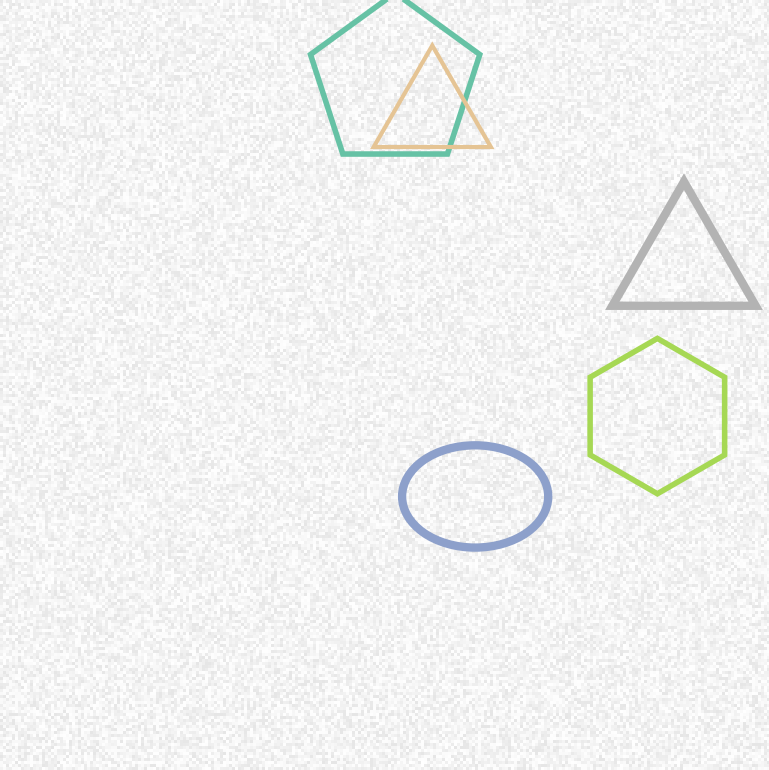[{"shape": "pentagon", "thickness": 2, "radius": 0.58, "center": [0.513, 0.893]}, {"shape": "oval", "thickness": 3, "radius": 0.47, "center": [0.617, 0.355]}, {"shape": "hexagon", "thickness": 2, "radius": 0.5, "center": [0.854, 0.46]}, {"shape": "triangle", "thickness": 1.5, "radius": 0.44, "center": [0.561, 0.853]}, {"shape": "triangle", "thickness": 3, "radius": 0.54, "center": [0.888, 0.657]}]